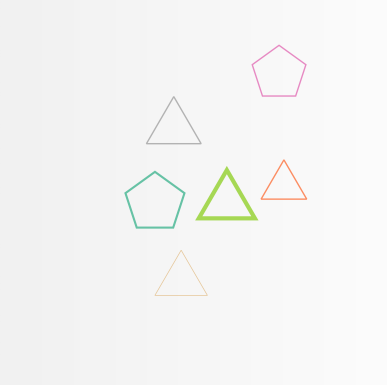[{"shape": "pentagon", "thickness": 1.5, "radius": 0.4, "center": [0.4, 0.474]}, {"shape": "triangle", "thickness": 1, "radius": 0.34, "center": [0.733, 0.517]}, {"shape": "pentagon", "thickness": 1, "radius": 0.36, "center": [0.72, 0.809]}, {"shape": "triangle", "thickness": 3, "radius": 0.42, "center": [0.585, 0.475]}, {"shape": "triangle", "thickness": 0.5, "radius": 0.39, "center": [0.468, 0.272]}, {"shape": "triangle", "thickness": 1, "radius": 0.41, "center": [0.448, 0.668]}]